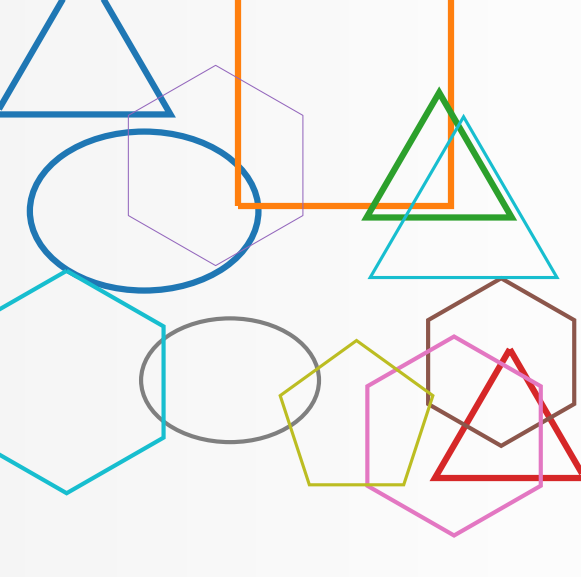[{"shape": "oval", "thickness": 3, "radius": 0.98, "center": [0.248, 0.634]}, {"shape": "triangle", "thickness": 3, "radius": 0.87, "center": [0.143, 0.888]}, {"shape": "square", "thickness": 3, "radius": 0.91, "center": [0.593, 0.824]}, {"shape": "triangle", "thickness": 3, "radius": 0.72, "center": [0.756, 0.695]}, {"shape": "triangle", "thickness": 3, "radius": 0.74, "center": [0.877, 0.246]}, {"shape": "hexagon", "thickness": 0.5, "radius": 0.87, "center": [0.371, 0.713]}, {"shape": "hexagon", "thickness": 2, "radius": 0.73, "center": [0.862, 0.372]}, {"shape": "hexagon", "thickness": 2, "radius": 0.86, "center": [0.781, 0.244]}, {"shape": "oval", "thickness": 2, "radius": 0.77, "center": [0.396, 0.341]}, {"shape": "pentagon", "thickness": 1.5, "radius": 0.69, "center": [0.613, 0.271]}, {"shape": "triangle", "thickness": 1.5, "radius": 0.93, "center": [0.798, 0.611]}, {"shape": "hexagon", "thickness": 2, "radius": 0.96, "center": [0.115, 0.338]}]